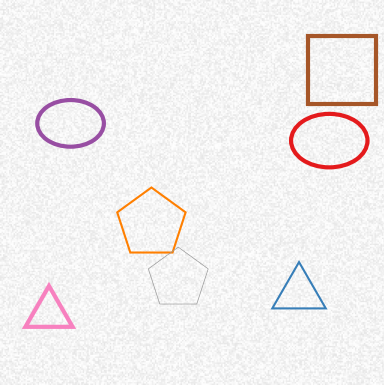[{"shape": "oval", "thickness": 3, "radius": 0.5, "center": [0.855, 0.635]}, {"shape": "triangle", "thickness": 1.5, "radius": 0.4, "center": [0.777, 0.239]}, {"shape": "oval", "thickness": 3, "radius": 0.43, "center": [0.183, 0.68]}, {"shape": "pentagon", "thickness": 1.5, "radius": 0.47, "center": [0.393, 0.42]}, {"shape": "square", "thickness": 3, "radius": 0.44, "center": [0.888, 0.818]}, {"shape": "triangle", "thickness": 3, "radius": 0.35, "center": [0.127, 0.186]}, {"shape": "pentagon", "thickness": 0.5, "radius": 0.41, "center": [0.463, 0.276]}]